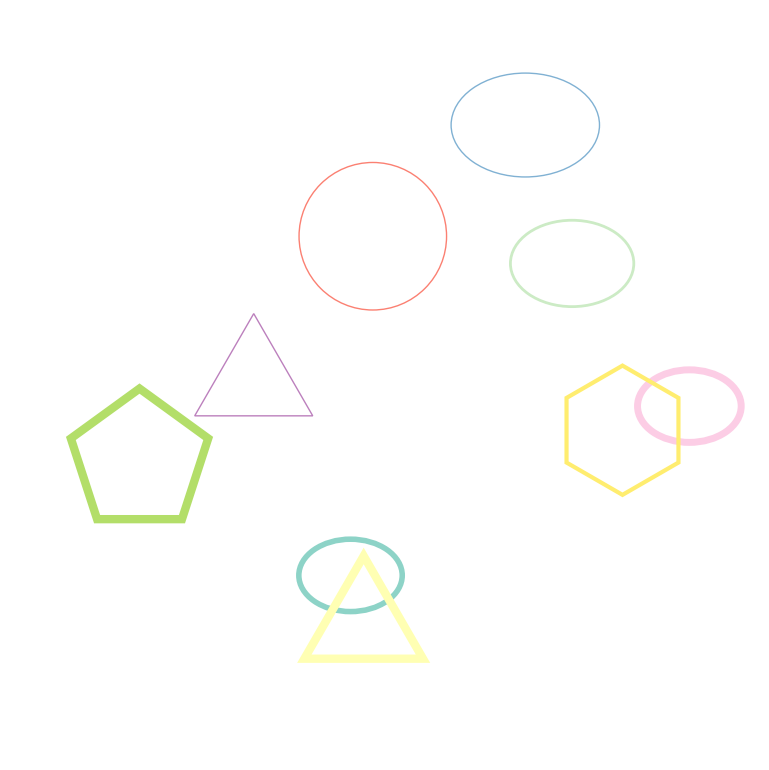[{"shape": "oval", "thickness": 2, "radius": 0.34, "center": [0.455, 0.253]}, {"shape": "triangle", "thickness": 3, "radius": 0.44, "center": [0.472, 0.189]}, {"shape": "circle", "thickness": 0.5, "radius": 0.48, "center": [0.484, 0.693]}, {"shape": "oval", "thickness": 0.5, "radius": 0.48, "center": [0.682, 0.838]}, {"shape": "pentagon", "thickness": 3, "radius": 0.47, "center": [0.181, 0.402]}, {"shape": "oval", "thickness": 2.5, "radius": 0.34, "center": [0.895, 0.473]}, {"shape": "triangle", "thickness": 0.5, "radius": 0.44, "center": [0.33, 0.504]}, {"shape": "oval", "thickness": 1, "radius": 0.4, "center": [0.743, 0.658]}, {"shape": "hexagon", "thickness": 1.5, "radius": 0.42, "center": [0.808, 0.441]}]